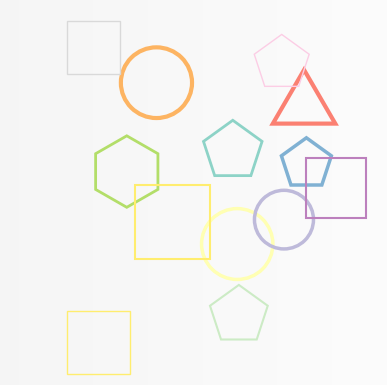[{"shape": "pentagon", "thickness": 2, "radius": 0.4, "center": [0.601, 0.608]}, {"shape": "circle", "thickness": 2.5, "radius": 0.46, "center": [0.612, 0.366]}, {"shape": "circle", "thickness": 2.5, "radius": 0.38, "center": [0.733, 0.43]}, {"shape": "triangle", "thickness": 3, "radius": 0.47, "center": [0.785, 0.725]}, {"shape": "pentagon", "thickness": 2.5, "radius": 0.34, "center": [0.791, 0.574]}, {"shape": "circle", "thickness": 3, "radius": 0.46, "center": [0.404, 0.785]}, {"shape": "hexagon", "thickness": 2, "radius": 0.46, "center": [0.327, 0.554]}, {"shape": "pentagon", "thickness": 1, "radius": 0.37, "center": [0.727, 0.836]}, {"shape": "square", "thickness": 1, "radius": 0.34, "center": [0.241, 0.876]}, {"shape": "square", "thickness": 1.5, "radius": 0.39, "center": [0.867, 0.512]}, {"shape": "pentagon", "thickness": 1.5, "radius": 0.39, "center": [0.616, 0.182]}, {"shape": "square", "thickness": 1.5, "radius": 0.48, "center": [0.444, 0.423]}, {"shape": "square", "thickness": 1, "radius": 0.41, "center": [0.254, 0.111]}]